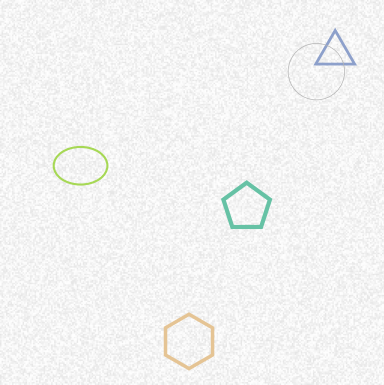[{"shape": "pentagon", "thickness": 3, "radius": 0.32, "center": [0.641, 0.462]}, {"shape": "triangle", "thickness": 2, "radius": 0.29, "center": [0.871, 0.863]}, {"shape": "oval", "thickness": 1.5, "radius": 0.35, "center": [0.209, 0.57]}, {"shape": "hexagon", "thickness": 2.5, "radius": 0.35, "center": [0.491, 0.113]}, {"shape": "circle", "thickness": 0.5, "radius": 0.37, "center": [0.822, 0.814]}]